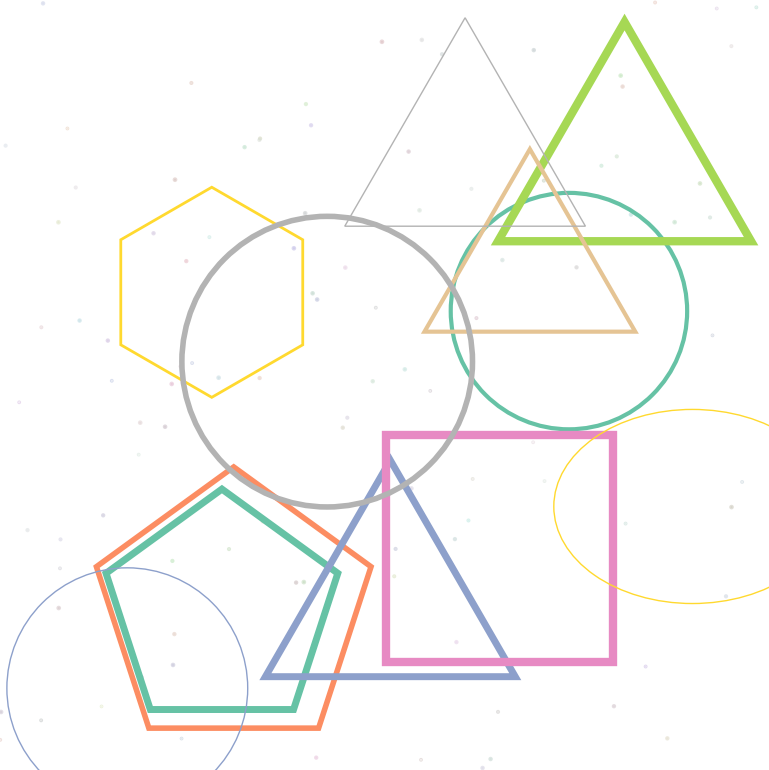[{"shape": "circle", "thickness": 1.5, "radius": 0.77, "center": [0.739, 0.596]}, {"shape": "pentagon", "thickness": 2.5, "radius": 0.79, "center": [0.288, 0.207]}, {"shape": "pentagon", "thickness": 2, "radius": 0.94, "center": [0.304, 0.206]}, {"shape": "circle", "thickness": 0.5, "radius": 0.78, "center": [0.165, 0.106]}, {"shape": "triangle", "thickness": 2.5, "radius": 0.94, "center": [0.507, 0.215]}, {"shape": "square", "thickness": 3, "radius": 0.74, "center": [0.649, 0.288]}, {"shape": "triangle", "thickness": 3, "radius": 0.95, "center": [0.811, 0.782]}, {"shape": "hexagon", "thickness": 1, "radius": 0.68, "center": [0.275, 0.62]}, {"shape": "oval", "thickness": 0.5, "radius": 0.9, "center": [0.899, 0.342]}, {"shape": "triangle", "thickness": 1.5, "radius": 0.79, "center": [0.688, 0.648]}, {"shape": "circle", "thickness": 2, "radius": 0.94, "center": [0.425, 0.53]}, {"shape": "triangle", "thickness": 0.5, "radius": 0.9, "center": [0.604, 0.796]}]